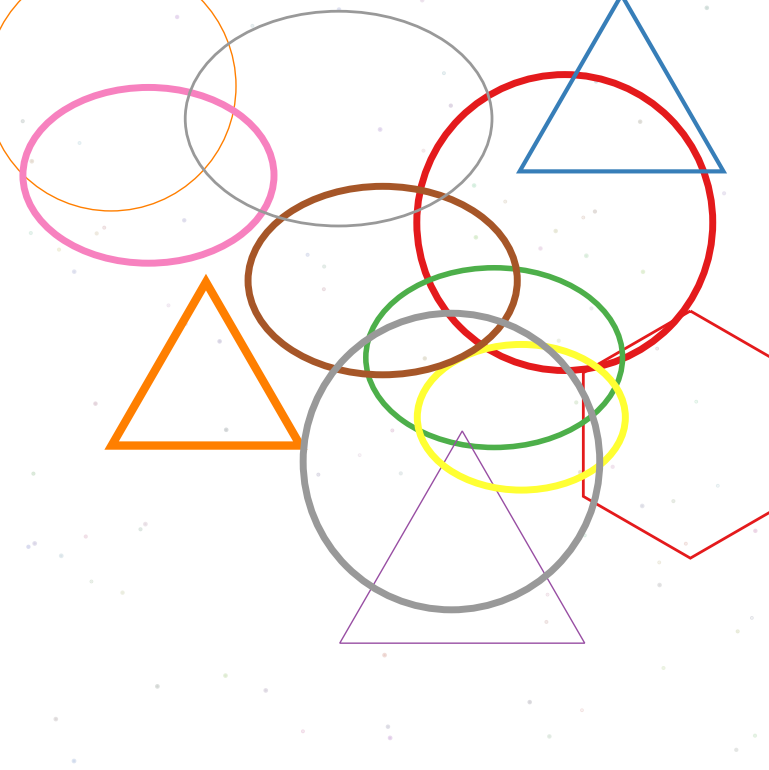[{"shape": "hexagon", "thickness": 1, "radius": 0.8, "center": [0.897, 0.436]}, {"shape": "circle", "thickness": 2.5, "radius": 0.96, "center": [0.733, 0.711]}, {"shape": "triangle", "thickness": 1.5, "radius": 0.76, "center": [0.807, 0.854]}, {"shape": "oval", "thickness": 2, "radius": 0.83, "center": [0.642, 0.536]}, {"shape": "triangle", "thickness": 0.5, "radius": 0.92, "center": [0.6, 0.257]}, {"shape": "triangle", "thickness": 3, "radius": 0.71, "center": [0.267, 0.492]}, {"shape": "circle", "thickness": 0.5, "radius": 0.81, "center": [0.144, 0.888]}, {"shape": "oval", "thickness": 2.5, "radius": 0.68, "center": [0.677, 0.458]}, {"shape": "oval", "thickness": 2.5, "radius": 0.87, "center": [0.497, 0.636]}, {"shape": "oval", "thickness": 2.5, "radius": 0.82, "center": [0.193, 0.772]}, {"shape": "circle", "thickness": 2.5, "radius": 0.96, "center": [0.586, 0.401]}, {"shape": "oval", "thickness": 1, "radius": 1.0, "center": [0.44, 0.846]}]